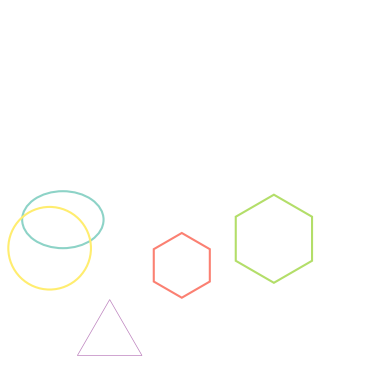[{"shape": "oval", "thickness": 1.5, "radius": 0.53, "center": [0.163, 0.429]}, {"shape": "hexagon", "thickness": 1.5, "radius": 0.42, "center": [0.472, 0.311]}, {"shape": "hexagon", "thickness": 1.5, "radius": 0.57, "center": [0.711, 0.38]}, {"shape": "triangle", "thickness": 0.5, "radius": 0.48, "center": [0.285, 0.125]}, {"shape": "circle", "thickness": 1.5, "radius": 0.54, "center": [0.129, 0.355]}]